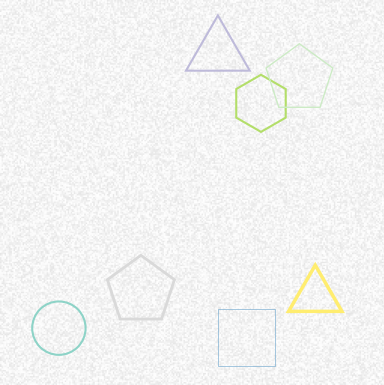[{"shape": "circle", "thickness": 1.5, "radius": 0.35, "center": [0.153, 0.148]}, {"shape": "triangle", "thickness": 1.5, "radius": 0.48, "center": [0.566, 0.864]}, {"shape": "square", "thickness": 0.5, "radius": 0.37, "center": [0.639, 0.123]}, {"shape": "hexagon", "thickness": 1.5, "radius": 0.37, "center": [0.678, 0.732]}, {"shape": "pentagon", "thickness": 2, "radius": 0.46, "center": [0.366, 0.245]}, {"shape": "pentagon", "thickness": 1, "radius": 0.46, "center": [0.778, 0.795]}, {"shape": "triangle", "thickness": 2.5, "radius": 0.4, "center": [0.819, 0.231]}]